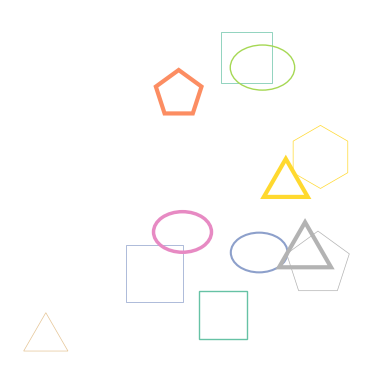[{"shape": "square", "thickness": 1, "radius": 0.31, "center": [0.579, 0.182]}, {"shape": "square", "thickness": 0.5, "radius": 0.33, "center": [0.641, 0.85]}, {"shape": "pentagon", "thickness": 3, "radius": 0.31, "center": [0.464, 0.756]}, {"shape": "oval", "thickness": 1.5, "radius": 0.37, "center": [0.673, 0.344]}, {"shape": "square", "thickness": 0.5, "radius": 0.37, "center": [0.401, 0.289]}, {"shape": "oval", "thickness": 2.5, "radius": 0.38, "center": [0.474, 0.398]}, {"shape": "oval", "thickness": 1, "radius": 0.42, "center": [0.682, 0.825]}, {"shape": "hexagon", "thickness": 0.5, "radius": 0.41, "center": [0.832, 0.592]}, {"shape": "triangle", "thickness": 3, "radius": 0.33, "center": [0.742, 0.521]}, {"shape": "triangle", "thickness": 0.5, "radius": 0.33, "center": [0.119, 0.121]}, {"shape": "triangle", "thickness": 3, "radius": 0.39, "center": [0.792, 0.345]}, {"shape": "pentagon", "thickness": 0.5, "radius": 0.43, "center": [0.826, 0.314]}]